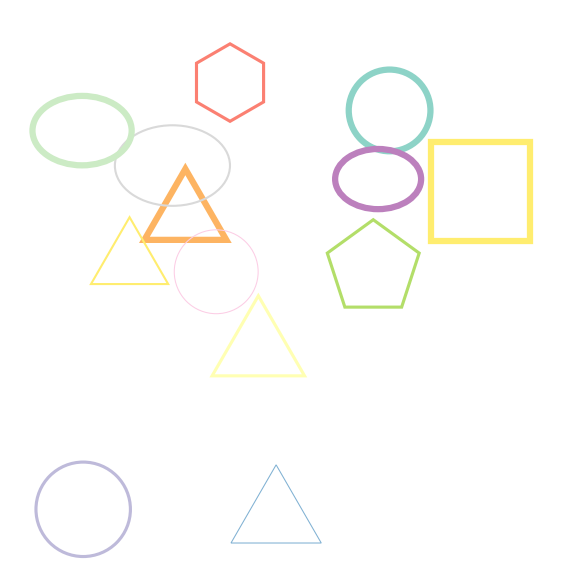[{"shape": "circle", "thickness": 3, "radius": 0.35, "center": [0.675, 0.808]}, {"shape": "triangle", "thickness": 1.5, "radius": 0.46, "center": [0.447, 0.395]}, {"shape": "circle", "thickness": 1.5, "radius": 0.41, "center": [0.144, 0.117]}, {"shape": "hexagon", "thickness": 1.5, "radius": 0.34, "center": [0.398, 0.856]}, {"shape": "triangle", "thickness": 0.5, "radius": 0.45, "center": [0.478, 0.104]}, {"shape": "triangle", "thickness": 3, "radius": 0.41, "center": [0.321, 0.625]}, {"shape": "pentagon", "thickness": 1.5, "radius": 0.42, "center": [0.646, 0.535]}, {"shape": "circle", "thickness": 0.5, "radius": 0.36, "center": [0.374, 0.529]}, {"shape": "oval", "thickness": 1, "radius": 0.5, "center": [0.299, 0.712]}, {"shape": "oval", "thickness": 3, "radius": 0.37, "center": [0.655, 0.689]}, {"shape": "oval", "thickness": 3, "radius": 0.43, "center": [0.142, 0.773]}, {"shape": "square", "thickness": 3, "radius": 0.43, "center": [0.832, 0.667]}, {"shape": "triangle", "thickness": 1, "radius": 0.39, "center": [0.224, 0.546]}]